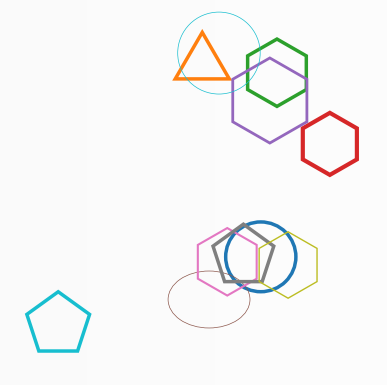[{"shape": "circle", "thickness": 2.5, "radius": 0.45, "center": [0.673, 0.333]}, {"shape": "triangle", "thickness": 2.5, "radius": 0.4, "center": [0.522, 0.835]}, {"shape": "hexagon", "thickness": 2.5, "radius": 0.44, "center": [0.715, 0.811]}, {"shape": "hexagon", "thickness": 3, "radius": 0.4, "center": [0.851, 0.626]}, {"shape": "hexagon", "thickness": 2, "radius": 0.55, "center": [0.696, 0.739]}, {"shape": "oval", "thickness": 0.5, "radius": 0.53, "center": [0.539, 0.222]}, {"shape": "hexagon", "thickness": 1.5, "radius": 0.44, "center": [0.586, 0.32]}, {"shape": "pentagon", "thickness": 2.5, "radius": 0.41, "center": [0.628, 0.335]}, {"shape": "hexagon", "thickness": 1, "radius": 0.43, "center": [0.743, 0.312]}, {"shape": "circle", "thickness": 0.5, "radius": 0.53, "center": [0.565, 0.862]}, {"shape": "pentagon", "thickness": 2.5, "radius": 0.43, "center": [0.15, 0.157]}]